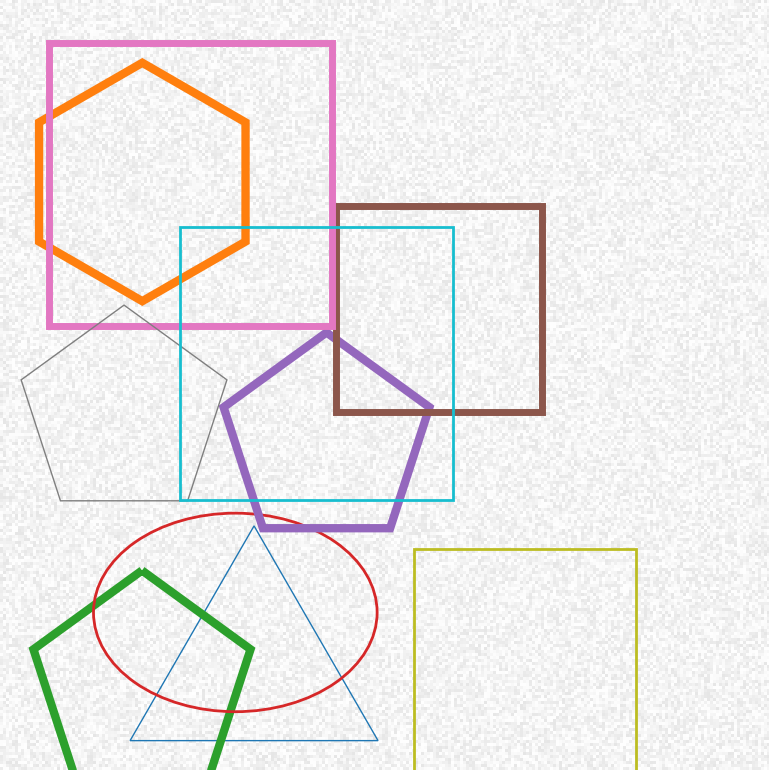[{"shape": "triangle", "thickness": 0.5, "radius": 0.93, "center": [0.33, 0.131]}, {"shape": "hexagon", "thickness": 3, "radius": 0.77, "center": [0.185, 0.764]}, {"shape": "pentagon", "thickness": 3, "radius": 0.74, "center": [0.184, 0.111]}, {"shape": "oval", "thickness": 1, "radius": 0.92, "center": [0.306, 0.205]}, {"shape": "pentagon", "thickness": 3, "radius": 0.7, "center": [0.424, 0.428]}, {"shape": "square", "thickness": 2.5, "radius": 0.67, "center": [0.571, 0.598]}, {"shape": "square", "thickness": 2.5, "radius": 0.92, "center": [0.248, 0.76]}, {"shape": "pentagon", "thickness": 0.5, "radius": 0.7, "center": [0.161, 0.463]}, {"shape": "square", "thickness": 1, "radius": 0.72, "center": [0.682, 0.143]}, {"shape": "square", "thickness": 1, "radius": 0.88, "center": [0.411, 0.528]}]